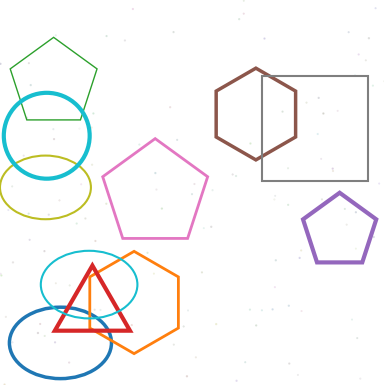[{"shape": "oval", "thickness": 2.5, "radius": 0.66, "center": [0.157, 0.109]}, {"shape": "hexagon", "thickness": 2, "radius": 0.66, "center": [0.348, 0.214]}, {"shape": "pentagon", "thickness": 1, "radius": 0.59, "center": [0.139, 0.784]}, {"shape": "triangle", "thickness": 3, "radius": 0.56, "center": [0.24, 0.197]}, {"shape": "pentagon", "thickness": 3, "radius": 0.5, "center": [0.882, 0.399]}, {"shape": "hexagon", "thickness": 2.5, "radius": 0.6, "center": [0.665, 0.704]}, {"shape": "pentagon", "thickness": 2, "radius": 0.72, "center": [0.403, 0.497]}, {"shape": "square", "thickness": 1.5, "radius": 0.69, "center": [0.819, 0.667]}, {"shape": "oval", "thickness": 1.5, "radius": 0.59, "center": [0.118, 0.513]}, {"shape": "oval", "thickness": 1.5, "radius": 0.63, "center": [0.231, 0.261]}, {"shape": "circle", "thickness": 3, "radius": 0.56, "center": [0.121, 0.647]}]